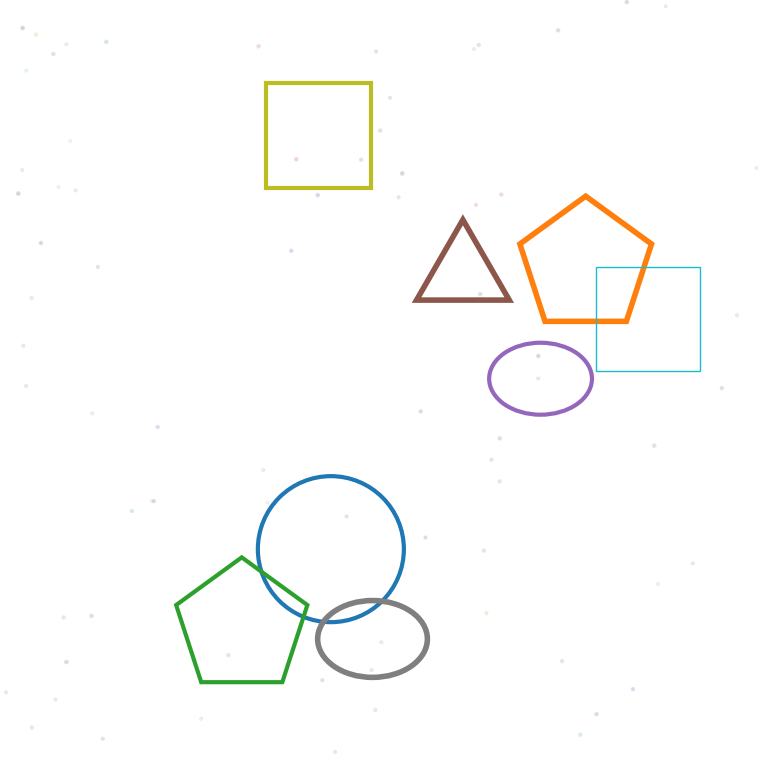[{"shape": "circle", "thickness": 1.5, "radius": 0.47, "center": [0.43, 0.287]}, {"shape": "pentagon", "thickness": 2, "radius": 0.45, "center": [0.761, 0.655]}, {"shape": "pentagon", "thickness": 1.5, "radius": 0.45, "center": [0.314, 0.187]}, {"shape": "oval", "thickness": 1.5, "radius": 0.33, "center": [0.702, 0.508]}, {"shape": "triangle", "thickness": 2, "radius": 0.35, "center": [0.601, 0.645]}, {"shape": "oval", "thickness": 2, "radius": 0.36, "center": [0.484, 0.17]}, {"shape": "square", "thickness": 1.5, "radius": 0.34, "center": [0.414, 0.824]}, {"shape": "square", "thickness": 0.5, "radius": 0.34, "center": [0.841, 0.585]}]